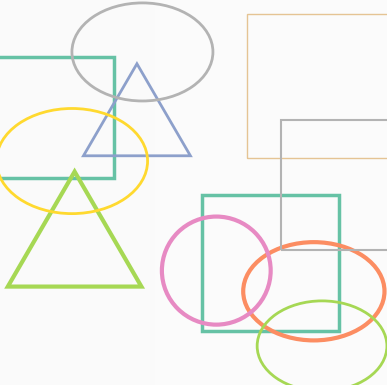[{"shape": "square", "thickness": 2.5, "radius": 0.88, "center": [0.698, 0.316]}, {"shape": "square", "thickness": 2.5, "radius": 0.78, "center": [0.137, 0.695]}, {"shape": "oval", "thickness": 3, "radius": 0.91, "center": [0.81, 0.243]}, {"shape": "triangle", "thickness": 2, "radius": 0.8, "center": [0.353, 0.675]}, {"shape": "circle", "thickness": 3, "radius": 0.7, "center": [0.558, 0.297]}, {"shape": "oval", "thickness": 2, "radius": 0.84, "center": [0.831, 0.101]}, {"shape": "triangle", "thickness": 3, "radius": 1.0, "center": [0.193, 0.355]}, {"shape": "oval", "thickness": 2, "radius": 0.98, "center": [0.186, 0.582]}, {"shape": "square", "thickness": 1, "radius": 0.94, "center": [0.825, 0.777]}, {"shape": "oval", "thickness": 2, "radius": 0.91, "center": [0.368, 0.865]}, {"shape": "square", "thickness": 1.5, "radius": 0.84, "center": [0.894, 0.519]}]